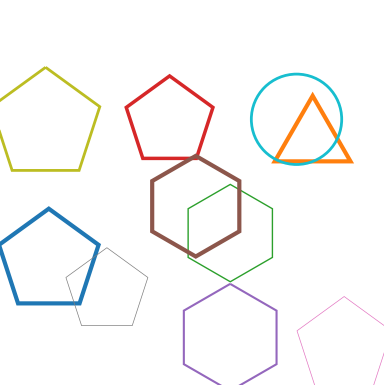[{"shape": "pentagon", "thickness": 3, "radius": 0.68, "center": [0.127, 0.322]}, {"shape": "triangle", "thickness": 3, "radius": 0.57, "center": [0.812, 0.638]}, {"shape": "hexagon", "thickness": 1, "radius": 0.63, "center": [0.598, 0.395]}, {"shape": "pentagon", "thickness": 2.5, "radius": 0.59, "center": [0.441, 0.684]}, {"shape": "hexagon", "thickness": 1.5, "radius": 0.7, "center": [0.598, 0.124]}, {"shape": "hexagon", "thickness": 3, "radius": 0.65, "center": [0.508, 0.464]}, {"shape": "pentagon", "thickness": 0.5, "radius": 0.64, "center": [0.894, 0.101]}, {"shape": "pentagon", "thickness": 0.5, "radius": 0.56, "center": [0.278, 0.245]}, {"shape": "pentagon", "thickness": 2, "radius": 0.74, "center": [0.118, 0.677]}, {"shape": "circle", "thickness": 2, "radius": 0.59, "center": [0.77, 0.69]}]